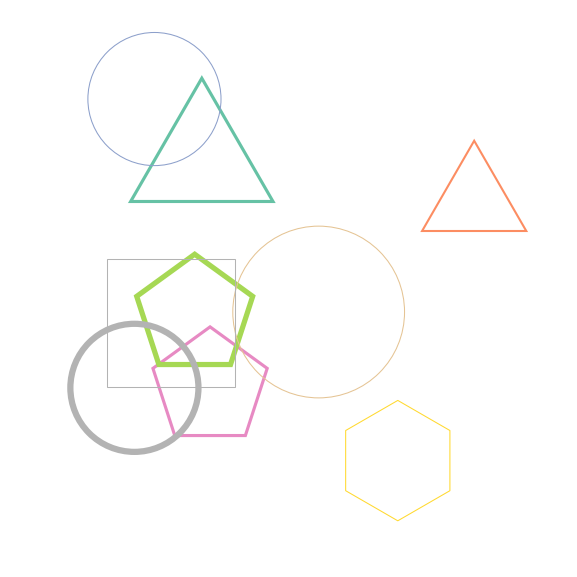[{"shape": "triangle", "thickness": 1.5, "radius": 0.71, "center": [0.349, 0.721]}, {"shape": "triangle", "thickness": 1, "radius": 0.52, "center": [0.821, 0.651]}, {"shape": "circle", "thickness": 0.5, "radius": 0.58, "center": [0.267, 0.828]}, {"shape": "pentagon", "thickness": 1.5, "radius": 0.52, "center": [0.364, 0.329]}, {"shape": "pentagon", "thickness": 2.5, "radius": 0.53, "center": [0.337, 0.453]}, {"shape": "hexagon", "thickness": 0.5, "radius": 0.52, "center": [0.689, 0.202]}, {"shape": "circle", "thickness": 0.5, "radius": 0.74, "center": [0.552, 0.459]}, {"shape": "square", "thickness": 0.5, "radius": 0.56, "center": [0.296, 0.44]}, {"shape": "circle", "thickness": 3, "radius": 0.55, "center": [0.233, 0.328]}]